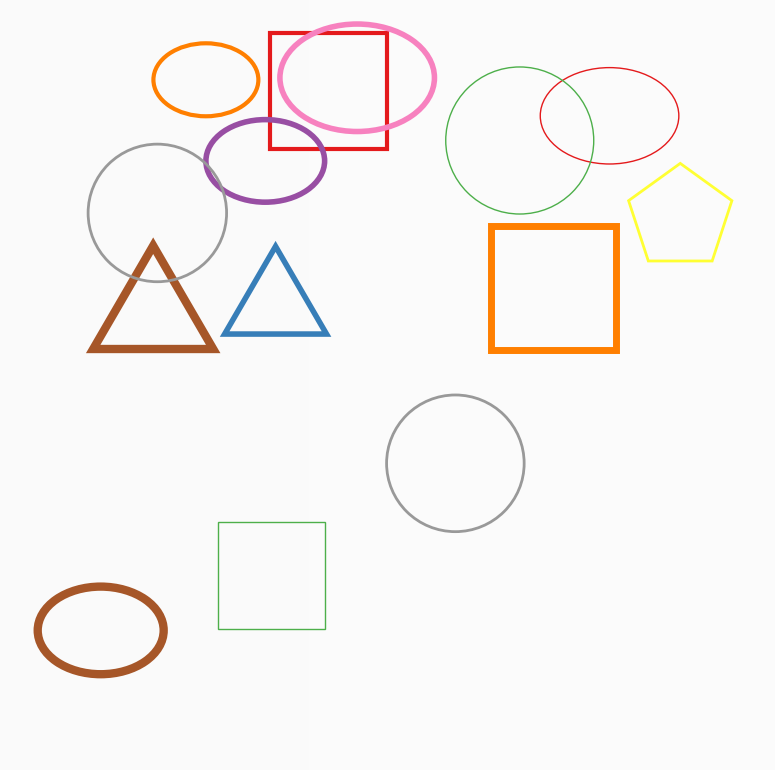[{"shape": "square", "thickness": 1.5, "radius": 0.38, "center": [0.424, 0.882]}, {"shape": "oval", "thickness": 0.5, "radius": 0.45, "center": [0.787, 0.85]}, {"shape": "triangle", "thickness": 2, "radius": 0.38, "center": [0.356, 0.604]}, {"shape": "square", "thickness": 0.5, "radius": 0.35, "center": [0.35, 0.253]}, {"shape": "circle", "thickness": 0.5, "radius": 0.48, "center": [0.671, 0.818]}, {"shape": "oval", "thickness": 2, "radius": 0.38, "center": [0.342, 0.791]}, {"shape": "oval", "thickness": 1.5, "radius": 0.34, "center": [0.266, 0.896]}, {"shape": "square", "thickness": 2.5, "radius": 0.4, "center": [0.715, 0.626]}, {"shape": "pentagon", "thickness": 1, "radius": 0.35, "center": [0.878, 0.718]}, {"shape": "triangle", "thickness": 3, "radius": 0.45, "center": [0.198, 0.591]}, {"shape": "oval", "thickness": 3, "radius": 0.41, "center": [0.13, 0.181]}, {"shape": "oval", "thickness": 2, "radius": 0.5, "center": [0.461, 0.899]}, {"shape": "circle", "thickness": 1, "radius": 0.44, "center": [0.588, 0.398]}, {"shape": "circle", "thickness": 1, "radius": 0.45, "center": [0.203, 0.723]}]